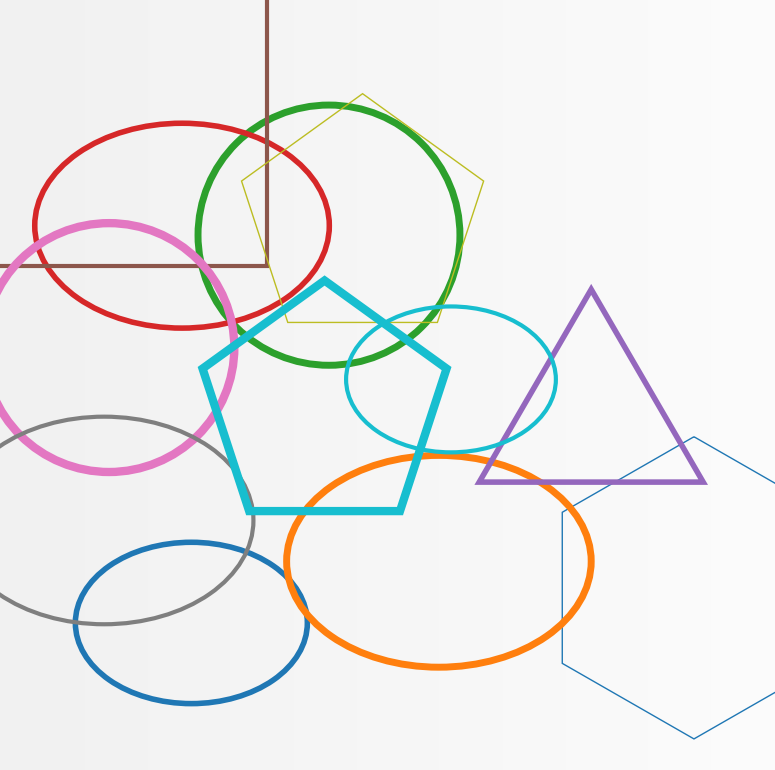[{"shape": "hexagon", "thickness": 0.5, "radius": 0.98, "center": [0.895, 0.237]}, {"shape": "oval", "thickness": 2, "radius": 0.75, "center": [0.247, 0.191]}, {"shape": "oval", "thickness": 2.5, "radius": 0.98, "center": [0.566, 0.271]}, {"shape": "circle", "thickness": 2.5, "radius": 0.84, "center": [0.424, 0.695]}, {"shape": "oval", "thickness": 2, "radius": 0.95, "center": [0.235, 0.707]}, {"shape": "triangle", "thickness": 2, "radius": 0.83, "center": [0.763, 0.457]}, {"shape": "square", "thickness": 1.5, "radius": 0.89, "center": [0.166, 0.833]}, {"shape": "circle", "thickness": 3, "radius": 0.81, "center": [0.141, 0.549]}, {"shape": "oval", "thickness": 1.5, "radius": 0.96, "center": [0.134, 0.324]}, {"shape": "pentagon", "thickness": 0.5, "radius": 0.82, "center": [0.468, 0.714]}, {"shape": "oval", "thickness": 1.5, "radius": 0.68, "center": [0.582, 0.507]}, {"shape": "pentagon", "thickness": 3, "radius": 0.83, "center": [0.419, 0.47]}]